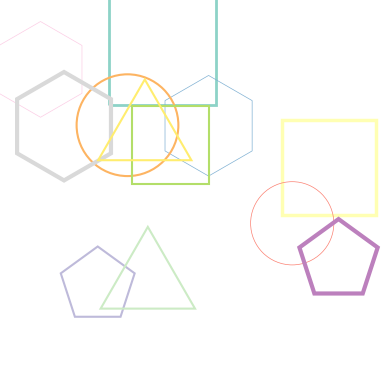[{"shape": "square", "thickness": 2, "radius": 0.7, "center": [0.422, 0.866]}, {"shape": "square", "thickness": 2.5, "radius": 0.61, "center": [0.855, 0.565]}, {"shape": "pentagon", "thickness": 1.5, "radius": 0.5, "center": [0.254, 0.259]}, {"shape": "circle", "thickness": 0.5, "radius": 0.54, "center": [0.759, 0.42]}, {"shape": "hexagon", "thickness": 0.5, "radius": 0.65, "center": [0.542, 0.673]}, {"shape": "circle", "thickness": 1.5, "radius": 0.66, "center": [0.331, 0.675]}, {"shape": "square", "thickness": 1.5, "radius": 0.5, "center": [0.442, 0.624]}, {"shape": "hexagon", "thickness": 0.5, "radius": 0.62, "center": [0.105, 0.82]}, {"shape": "hexagon", "thickness": 3, "radius": 0.7, "center": [0.166, 0.672]}, {"shape": "pentagon", "thickness": 3, "radius": 0.53, "center": [0.879, 0.324]}, {"shape": "triangle", "thickness": 1.5, "radius": 0.71, "center": [0.384, 0.269]}, {"shape": "triangle", "thickness": 1.5, "radius": 0.7, "center": [0.376, 0.654]}]